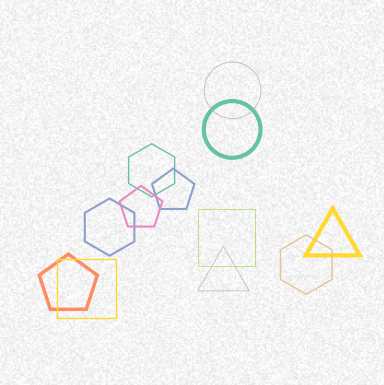[{"shape": "circle", "thickness": 3, "radius": 0.37, "center": [0.603, 0.664]}, {"shape": "hexagon", "thickness": 1, "radius": 0.34, "center": [0.394, 0.558]}, {"shape": "pentagon", "thickness": 2.5, "radius": 0.4, "center": [0.177, 0.261]}, {"shape": "pentagon", "thickness": 1.5, "radius": 0.29, "center": [0.45, 0.504]}, {"shape": "hexagon", "thickness": 1.5, "radius": 0.37, "center": [0.285, 0.41]}, {"shape": "pentagon", "thickness": 1.5, "radius": 0.29, "center": [0.366, 0.459]}, {"shape": "square", "thickness": 0.5, "radius": 0.37, "center": [0.589, 0.382]}, {"shape": "square", "thickness": 1, "radius": 0.38, "center": [0.224, 0.25]}, {"shape": "triangle", "thickness": 3, "radius": 0.41, "center": [0.864, 0.377]}, {"shape": "hexagon", "thickness": 1, "radius": 0.39, "center": [0.795, 0.313]}, {"shape": "triangle", "thickness": 0.5, "radius": 0.39, "center": [0.58, 0.283]}, {"shape": "circle", "thickness": 0.5, "radius": 0.37, "center": [0.604, 0.765]}]